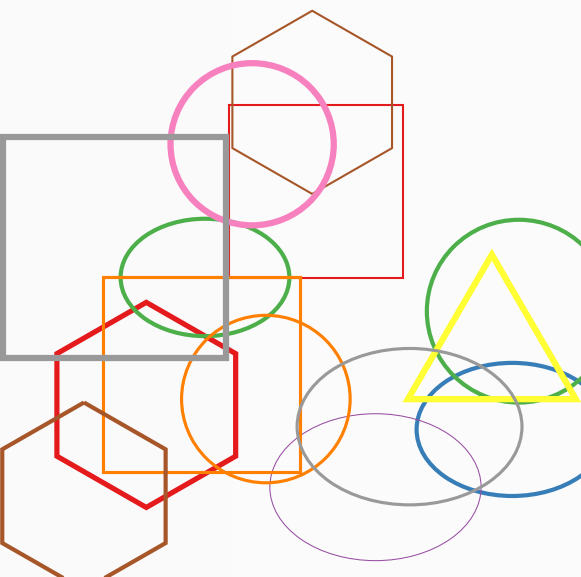[{"shape": "hexagon", "thickness": 2.5, "radius": 0.89, "center": [0.252, 0.298]}, {"shape": "square", "thickness": 1, "radius": 0.75, "center": [0.544, 0.667]}, {"shape": "oval", "thickness": 2, "radius": 0.82, "center": [0.881, 0.256]}, {"shape": "circle", "thickness": 2, "radius": 0.79, "center": [0.893, 0.46]}, {"shape": "oval", "thickness": 2, "radius": 0.73, "center": [0.353, 0.519]}, {"shape": "oval", "thickness": 0.5, "radius": 0.91, "center": [0.646, 0.156]}, {"shape": "circle", "thickness": 1.5, "radius": 0.73, "center": [0.457, 0.308]}, {"shape": "square", "thickness": 1.5, "radius": 0.84, "center": [0.346, 0.35]}, {"shape": "triangle", "thickness": 3, "radius": 0.83, "center": [0.846, 0.391]}, {"shape": "hexagon", "thickness": 1, "radius": 0.79, "center": [0.537, 0.822]}, {"shape": "hexagon", "thickness": 2, "radius": 0.81, "center": [0.144, 0.14]}, {"shape": "circle", "thickness": 3, "radius": 0.7, "center": [0.434, 0.749]}, {"shape": "square", "thickness": 3, "radius": 0.96, "center": [0.197, 0.571]}, {"shape": "oval", "thickness": 1.5, "radius": 0.97, "center": [0.705, 0.26]}]